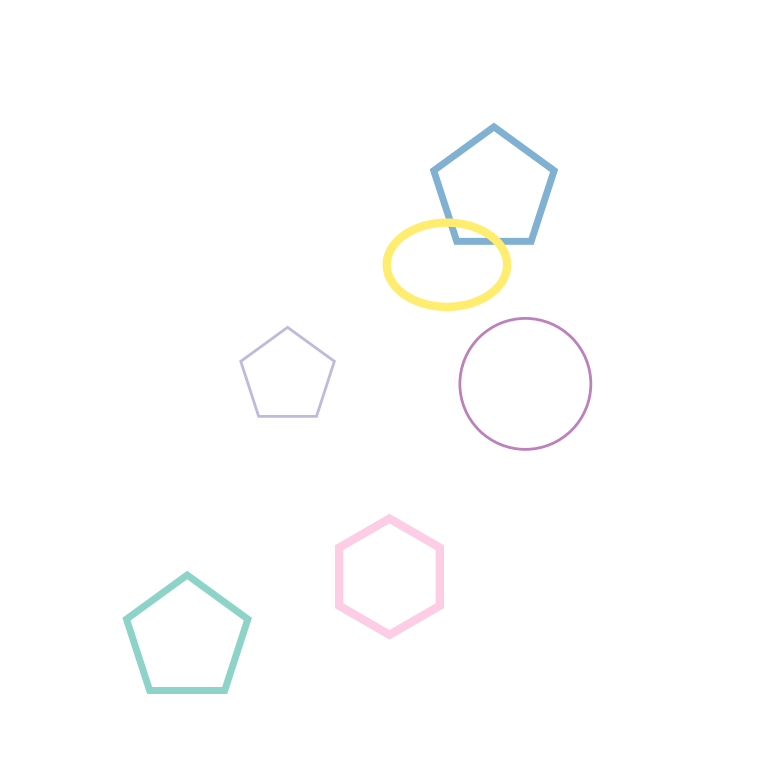[{"shape": "pentagon", "thickness": 2.5, "radius": 0.41, "center": [0.243, 0.17]}, {"shape": "pentagon", "thickness": 1, "radius": 0.32, "center": [0.373, 0.511]}, {"shape": "pentagon", "thickness": 2.5, "radius": 0.41, "center": [0.641, 0.753]}, {"shape": "hexagon", "thickness": 3, "radius": 0.38, "center": [0.506, 0.251]}, {"shape": "circle", "thickness": 1, "radius": 0.43, "center": [0.682, 0.501]}, {"shape": "oval", "thickness": 3, "radius": 0.39, "center": [0.58, 0.656]}]